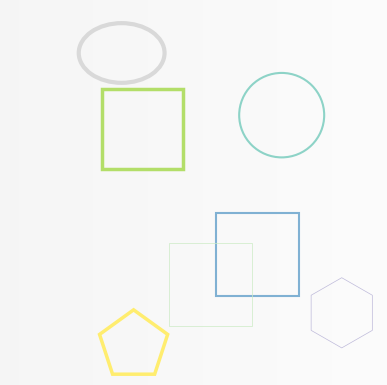[{"shape": "circle", "thickness": 1.5, "radius": 0.55, "center": [0.727, 0.701]}, {"shape": "hexagon", "thickness": 0.5, "radius": 0.46, "center": [0.882, 0.188]}, {"shape": "square", "thickness": 1.5, "radius": 0.54, "center": [0.664, 0.338]}, {"shape": "square", "thickness": 2.5, "radius": 0.52, "center": [0.366, 0.665]}, {"shape": "oval", "thickness": 3, "radius": 0.55, "center": [0.314, 0.862]}, {"shape": "square", "thickness": 0.5, "radius": 0.54, "center": [0.542, 0.261]}, {"shape": "pentagon", "thickness": 2.5, "radius": 0.46, "center": [0.345, 0.103]}]